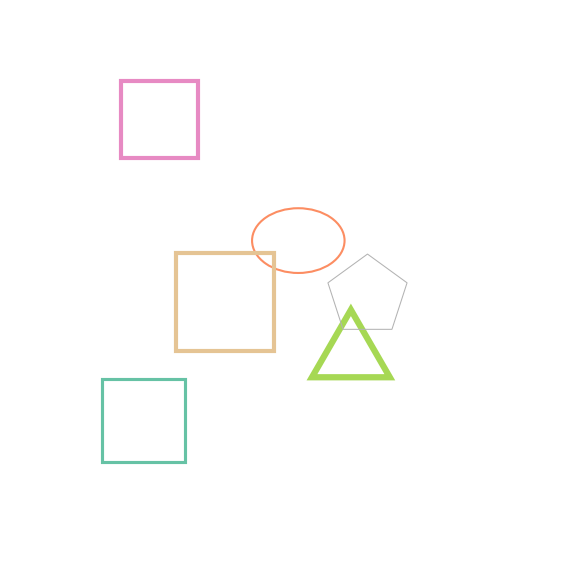[{"shape": "square", "thickness": 1.5, "radius": 0.36, "center": [0.249, 0.271]}, {"shape": "oval", "thickness": 1, "radius": 0.4, "center": [0.517, 0.583]}, {"shape": "square", "thickness": 2, "radius": 0.33, "center": [0.276, 0.792]}, {"shape": "triangle", "thickness": 3, "radius": 0.39, "center": [0.608, 0.385]}, {"shape": "square", "thickness": 2, "radius": 0.42, "center": [0.39, 0.476]}, {"shape": "pentagon", "thickness": 0.5, "radius": 0.36, "center": [0.636, 0.487]}]